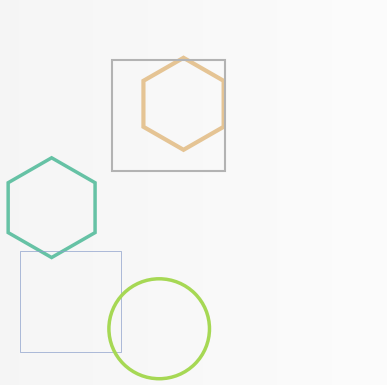[{"shape": "hexagon", "thickness": 2.5, "radius": 0.65, "center": [0.133, 0.461]}, {"shape": "square", "thickness": 0.5, "radius": 0.65, "center": [0.182, 0.217]}, {"shape": "circle", "thickness": 2.5, "radius": 0.65, "center": [0.411, 0.146]}, {"shape": "hexagon", "thickness": 3, "radius": 0.6, "center": [0.474, 0.73]}, {"shape": "square", "thickness": 1.5, "radius": 0.72, "center": [0.435, 0.699]}]